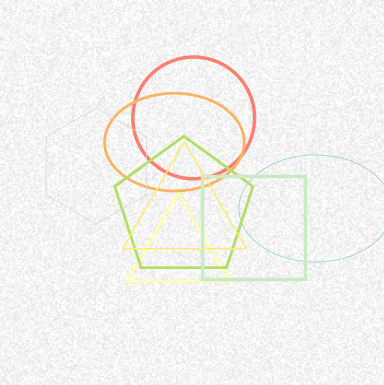[{"shape": "oval", "thickness": 0.5, "radius": 0.99, "center": [0.82, 0.458]}, {"shape": "triangle", "thickness": 2, "radius": 0.76, "center": [0.463, 0.346]}, {"shape": "circle", "thickness": 2.5, "radius": 0.79, "center": [0.503, 0.694]}, {"shape": "oval", "thickness": 2, "radius": 0.91, "center": [0.453, 0.631]}, {"shape": "pentagon", "thickness": 2, "radius": 0.94, "center": [0.477, 0.457]}, {"shape": "hexagon", "thickness": 0.5, "radius": 0.75, "center": [0.25, 0.569]}, {"shape": "square", "thickness": 2.5, "radius": 0.67, "center": [0.658, 0.408]}, {"shape": "triangle", "thickness": 1, "radius": 0.93, "center": [0.479, 0.447]}]